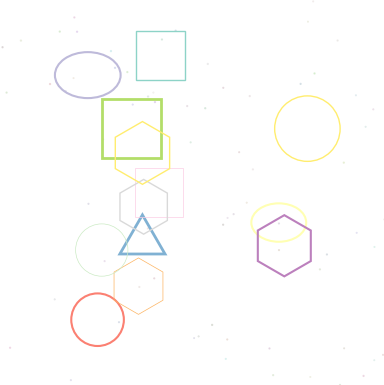[{"shape": "square", "thickness": 1, "radius": 0.32, "center": [0.418, 0.857]}, {"shape": "oval", "thickness": 1.5, "radius": 0.36, "center": [0.724, 0.422]}, {"shape": "oval", "thickness": 1.5, "radius": 0.43, "center": [0.228, 0.805]}, {"shape": "circle", "thickness": 1.5, "radius": 0.34, "center": [0.253, 0.17]}, {"shape": "triangle", "thickness": 2, "radius": 0.34, "center": [0.37, 0.374]}, {"shape": "hexagon", "thickness": 0.5, "radius": 0.37, "center": [0.36, 0.257]}, {"shape": "square", "thickness": 2, "radius": 0.39, "center": [0.342, 0.666]}, {"shape": "square", "thickness": 0.5, "radius": 0.32, "center": [0.413, 0.5]}, {"shape": "hexagon", "thickness": 1, "radius": 0.36, "center": [0.373, 0.463]}, {"shape": "hexagon", "thickness": 1.5, "radius": 0.4, "center": [0.738, 0.362]}, {"shape": "circle", "thickness": 0.5, "radius": 0.34, "center": [0.264, 0.351]}, {"shape": "hexagon", "thickness": 1, "radius": 0.41, "center": [0.37, 0.603]}, {"shape": "circle", "thickness": 1, "radius": 0.43, "center": [0.798, 0.666]}]